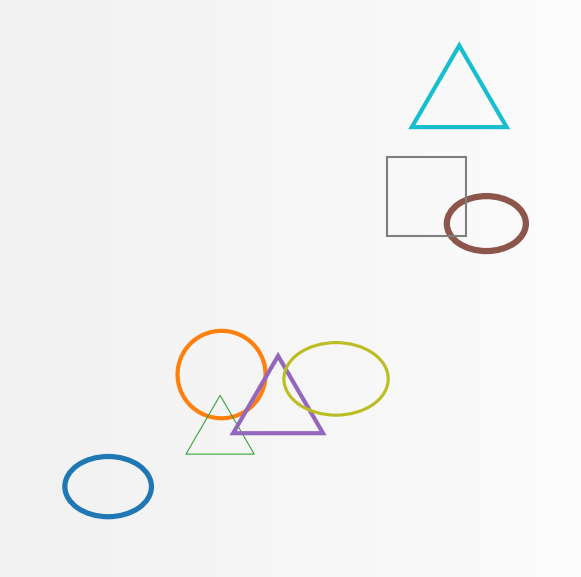[{"shape": "oval", "thickness": 2.5, "radius": 0.37, "center": [0.186, 0.157]}, {"shape": "circle", "thickness": 2, "radius": 0.38, "center": [0.381, 0.351]}, {"shape": "triangle", "thickness": 0.5, "radius": 0.34, "center": [0.379, 0.247]}, {"shape": "triangle", "thickness": 2, "radius": 0.45, "center": [0.478, 0.294]}, {"shape": "oval", "thickness": 3, "radius": 0.34, "center": [0.837, 0.612]}, {"shape": "square", "thickness": 1, "radius": 0.34, "center": [0.733, 0.659]}, {"shape": "oval", "thickness": 1.5, "radius": 0.45, "center": [0.578, 0.343]}, {"shape": "triangle", "thickness": 2, "radius": 0.47, "center": [0.79, 0.826]}]